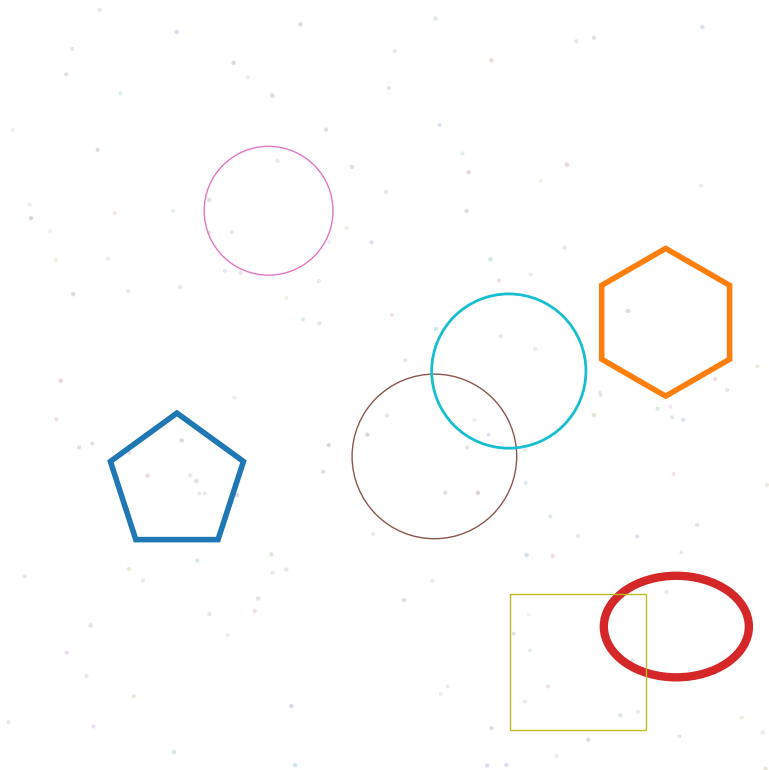[{"shape": "pentagon", "thickness": 2, "radius": 0.45, "center": [0.23, 0.373]}, {"shape": "hexagon", "thickness": 2, "radius": 0.48, "center": [0.864, 0.581]}, {"shape": "oval", "thickness": 3, "radius": 0.47, "center": [0.878, 0.186]}, {"shape": "circle", "thickness": 0.5, "radius": 0.53, "center": [0.564, 0.407]}, {"shape": "circle", "thickness": 0.5, "radius": 0.42, "center": [0.349, 0.726]}, {"shape": "square", "thickness": 0.5, "radius": 0.44, "center": [0.751, 0.14]}, {"shape": "circle", "thickness": 1, "radius": 0.5, "center": [0.661, 0.518]}]